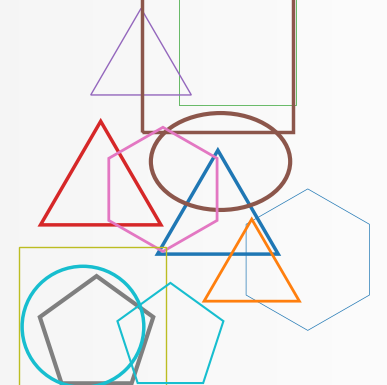[{"shape": "triangle", "thickness": 2.5, "radius": 0.9, "center": [0.562, 0.43]}, {"shape": "hexagon", "thickness": 0.5, "radius": 0.92, "center": [0.794, 0.326]}, {"shape": "triangle", "thickness": 2, "radius": 0.71, "center": [0.65, 0.289]}, {"shape": "square", "thickness": 0.5, "radius": 0.75, "center": [0.613, 0.878]}, {"shape": "triangle", "thickness": 2.5, "radius": 0.9, "center": [0.26, 0.506]}, {"shape": "triangle", "thickness": 1, "radius": 0.75, "center": [0.364, 0.828]}, {"shape": "oval", "thickness": 3, "radius": 0.9, "center": [0.569, 0.58]}, {"shape": "square", "thickness": 2.5, "radius": 0.97, "center": [0.56, 0.853]}, {"shape": "hexagon", "thickness": 2, "radius": 0.81, "center": [0.42, 0.508]}, {"shape": "pentagon", "thickness": 3, "radius": 0.77, "center": [0.249, 0.129]}, {"shape": "square", "thickness": 1, "radius": 0.95, "center": [0.238, 0.167]}, {"shape": "circle", "thickness": 2.5, "radius": 0.79, "center": [0.214, 0.151]}, {"shape": "pentagon", "thickness": 1.5, "radius": 0.72, "center": [0.44, 0.121]}]